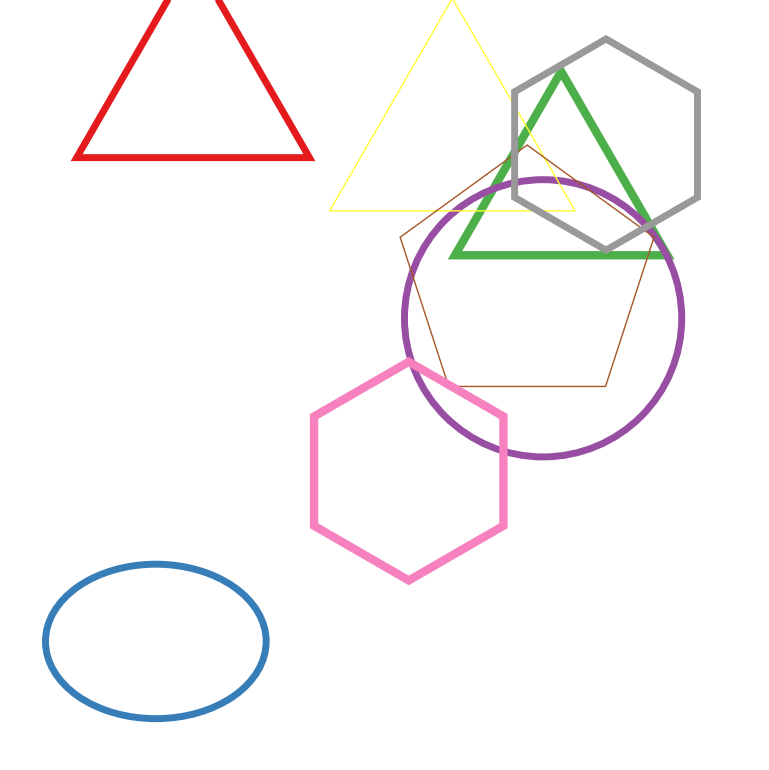[{"shape": "triangle", "thickness": 2.5, "radius": 0.87, "center": [0.251, 0.883]}, {"shape": "oval", "thickness": 2.5, "radius": 0.72, "center": [0.202, 0.167]}, {"shape": "triangle", "thickness": 3, "radius": 0.8, "center": [0.729, 0.748]}, {"shape": "circle", "thickness": 2.5, "radius": 0.9, "center": [0.705, 0.587]}, {"shape": "triangle", "thickness": 0.5, "radius": 0.92, "center": [0.588, 0.818]}, {"shape": "pentagon", "thickness": 0.5, "radius": 0.87, "center": [0.685, 0.638]}, {"shape": "hexagon", "thickness": 3, "radius": 0.71, "center": [0.531, 0.388]}, {"shape": "hexagon", "thickness": 2.5, "radius": 0.69, "center": [0.787, 0.812]}]